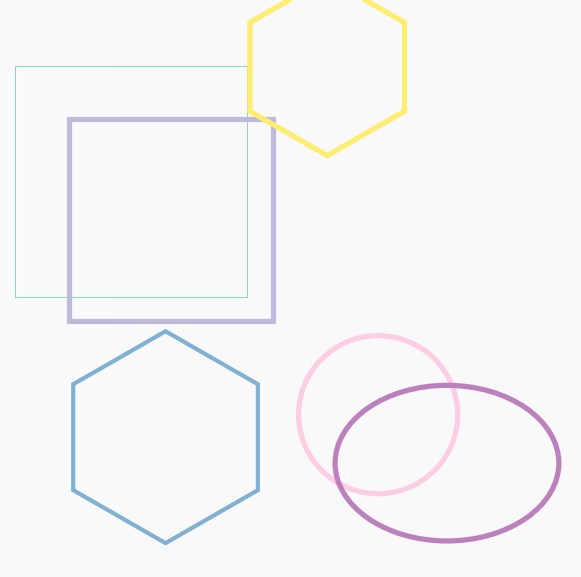[{"shape": "square", "thickness": 0.5, "radius": 1.0, "center": [0.225, 0.685]}, {"shape": "square", "thickness": 2.5, "radius": 0.88, "center": [0.294, 0.619]}, {"shape": "hexagon", "thickness": 2, "radius": 0.92, "center": [0.285, 0.242]}, {"shape": "circle", "thickness": 2.5, "radius": 0.68, "center": [0.651, 0.281]}, {"shape": "oval", "thickness": 2.5, "radius": 0.96, "center": [0.769, 0.197]}, {"shape": "hexagon", "thickness": 2.5, "radius": 0.77, "center": [0.563, 0.883]}]